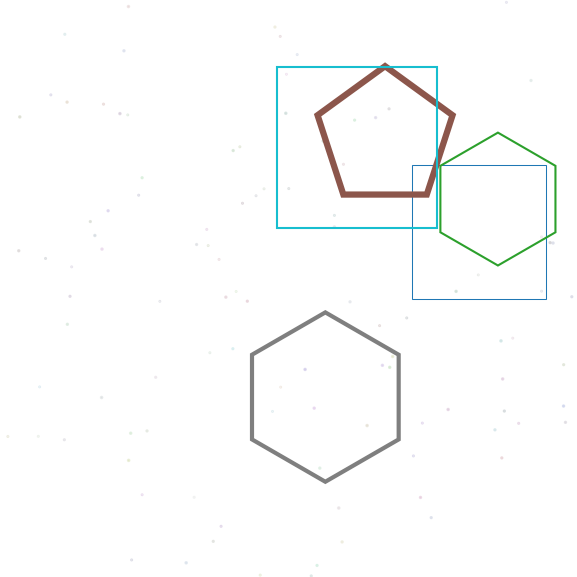[{"shape": "square", "thickness": 0.5, "radius": 0.58, "center": [0.83, 0.597]}, {"shape": "hexagon", "thickness": 1, "radius": 0.58, "center": [0.862, 0.654]}, {"shape": "pentagon", "thickness": 3, "radius": 0.61, "center": [0.667, 0.762]}, {"shape": "hexagon", "thickness": 2, "radius": 0.73, "center": [0.563, 0.312]}, {"shape": "square", "thickness": 1, "radius": 0.69, "center": [0.618, 0.744]}]